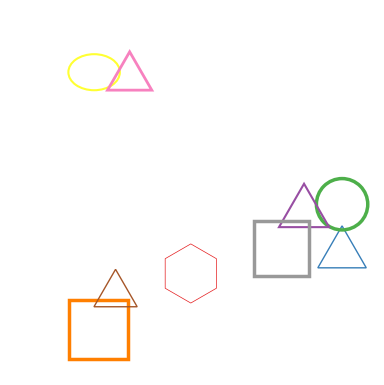[{"shape": "hexagon", "thickness": 0.5, "radius": 0.38, "center": [0.496, 0.29]}, {"shape": "triangle", "thickness": 1, "radius": 0.36, "center": [0.888, 0.341]}, {"shape": "circle", "thickness": 2.5, "radius": 0.33, "center": [0.889, 0.469]}, {"shape": "triangle", "thickness": 1.5, "radius": 0.38, "center": [0.79, 0.448]}, {"shape": "square", "thickness": 2.5, "radius": 0.38, "center": [0.256, 0.144]}, {"shape": "oval", "thickness": 1.5, "radius": 0.33, "center": [0.244, 0.812]}, {"shape": "triangle", "thickness": 1, "radius": 0.32, "center": [0.3, 0.236]}, {"shape": "triangle", "thickness": 2, "radius": 0.33, "center": [0.337, 0.799]}, {"shape": "square", "thickness": 2.5, "radius": 0.35, "center": [0.731, 0.354]}]